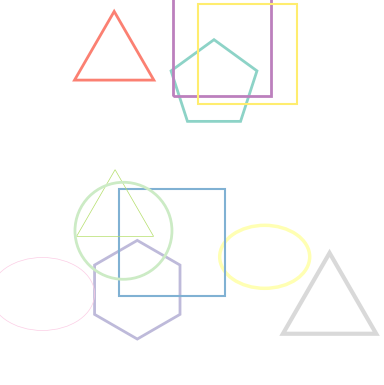[{"shape": "pentagon", "thickness": 2, "radius": 0.59, "center": [0.556, 0.78]}, {"shape": "oval", "thickness": 2.5, "radius": 0.58, "center": [0.688, 0.333]}, {"shape": "hexagon", "thickness": 2, "radius": 0.64, "center": [0.357, 0.247]}, {"shape": "triangle", "thickness": 2, "radius": 0.59, "center": [0.297, 0.851]}, {"shape": "square", "thickness": 1.5, "radius": 0.69, "center": [0.447, 0.37]}, {"shape": "triangle", "thickness": 0.5, "radius": 0.58, "center": [0.299, 0.444]}, {"shape": "oval", "thickness": 0.5, "radius": 0.68, "center": [0.11, 0.236]}, {"shape": "triangle", "thickness": 3, "radius": 0.7, "center": [0.856, 0.203]}, {"shape": "square", "thickness": 2, "radius": 0.63, "center": [0.577, 0.877]}, {"shape": "circle", "thickness": 2, "radius": 0.63, "center": [0.321, 0.401]}, {"shape": "square", "thickness": 1.5, "radius": 0.65, "center": [0.643, 0.859]}]